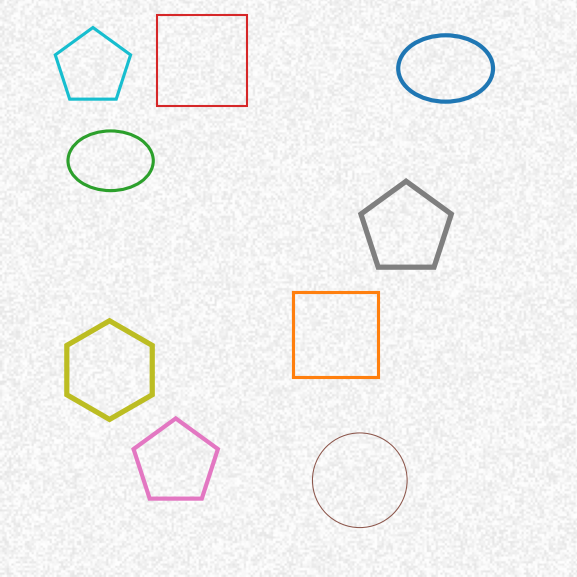[{"shape": "oval", "thickness": 2, "radius": 0.41, "center": [0.772, 0.881]}, {"shape": "square", "thickness": 1.5, "radius": 0.37, "center": [0.581, 0.42]}, {"shape": "oval", "thickness": 1.5, "radius": 0.37, "center": [0.192, 0.721]}, {"shape": "square", "thickness": 1, "radius": 0.39, "center": [0.35, 0.894]}, {"shape": "circle", "thickness": 0.5, "radius": 0.41, "center": [0.623, 0.168]}, {"shape": "pentagon", "thickness": 2, "radius": 0.38, "center": [0.304, 0.198]}, {"shape": "pentagon", "thickness": 2.5, "radius": 0.41, "center": [0.703, 0.603]}, {"shape": "hexagon", "thickness": 2.5, "radius": 0.43, "center": [0.19, 0.358]}, {"shape": "pentagon", "thickness": 1.5, "radius": 0.34, "center": [0.161, 0.883]}]